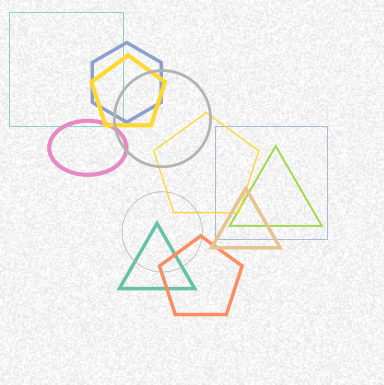[{"shape": "square", "thickness": 0.5, "radius": 0.74, "center": [0.171, 0.821]}, {"shape": "triangle", "thickness": 2.5, "radius": 0.56, "center": [0.408, 0.307]}, {"shape": "pentagon", "thickness": 2.5, "radius": 0.56, "center": [0.522, 0.274]}, {"shape": "square", "thickness": 0.5, "radius": 0.73, "center": [0.704, 0.526]}, {"shape": "hexagon", "thickness": 2.5, "radius": 0.52, "center": [0.329, 0.786]}, {"shape": "oval", "thickness": 3, "radius": 0.5, "center": [0.228, 0.616]}, {"shape": "triangle", "thickness": 1.5, "radius": 0.69, "center": [0.716, 0.482]}, {"shape": "pentagon", "thickness": 1, "radius": 0.72, "center": [0.536, 0.564]}, {"shape": "pentagon", "thickness": 3, "radius": 0.5, "center": [0.333, 0.756]}, {"shape": "triangle", "thickness": 2.5, "radius": 0.52, "center": [0.638, 0.408]}, {"shape": "circle", "thickness": 0.5, "radius": 0.52, "center": [0.421, 0.398]}, {"shape": "circle", "thickness": 2, "radius": 0.62, "center": [0.422, 0.692]}]